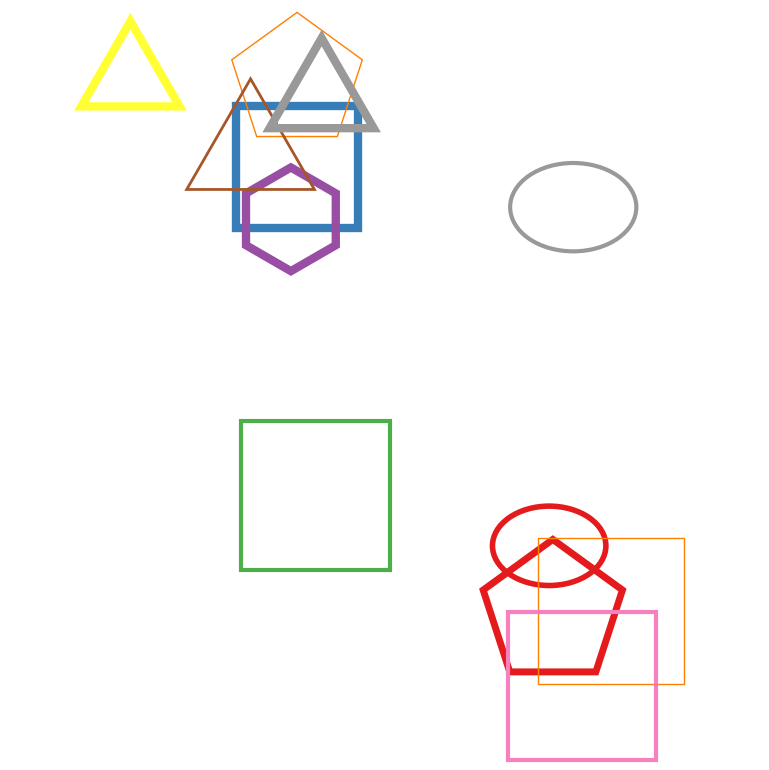[{"shape": "oval", "thickness": 2, "radius": 0.37, "center": [0.713, 0.291]}, {"shape": "pentagon", "thickness": 2.5, "radius": 0.48, "center": [0.718, 0.204]}, {"shape": "square", "thickness": 3, "radius": 0.4, "center": [0.386, 0.783]}, {"shape": "square", "thickness": 1.5, "radius": 0.48, "center": [0.41, 0.356]}, {"shape": "hexagon", "thickness": 3, "radius": 0.34, "center": [0.378, 0.715]}, {"shape": "pentagon", "thickness": 0.5, "radius": 0.45, "center": [0.386, 0.895]}, {"shape": "square", "thickness": 0.5, "radius": 0.47, "center": [0.793, 0.206]}, {"shape": "triangle", "thickness": 3, "radius": 0.37, "center": [0.169, 0.899]}, {"shape": "triangle", "thickness": 1, "radius": 0.48, "center": [0.325, 0.802]}, {"shape": "square", "thickness": 1.5, "radius": 0.48, "center": [0.756, 0.109]}, {"shape": "oval", "thickness": 1.5, "radius": 0.41, "center": [0.744, 0.731]}, {"shape": "triangle", "thickness": 3, "radius": 0.39, "center": [0.418, 0.873]}]